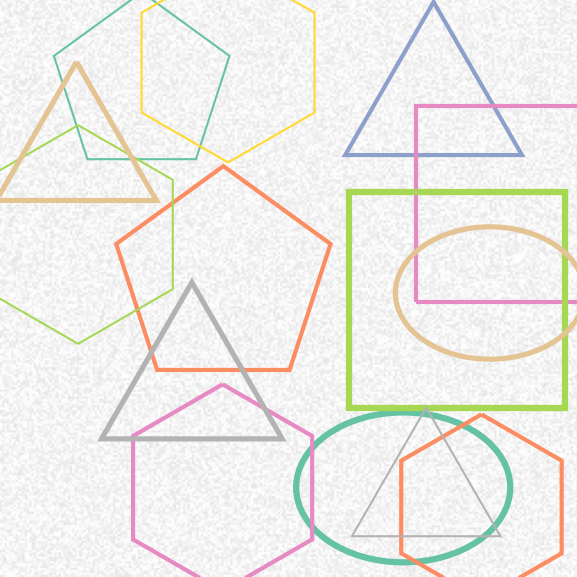[{"shape": "pentagon", "thickness": 1, "radius": 0.8, "center": [0.245, 0.853]}, {"shape": "oval", "thickness": 3, "radius": 0.93, "center": [0.698, 0.155]}, {"shape": "hexagon", "thickness": 2, "radius": 0.8, "center": [0.834, 0.121]}, {"shape": "pentagon", "thickness": 2, "radius": 0.98, "center": [0.387, 0.516]}, {"shape": "triangle", "thickness": 2, "radius": 0.88, "center": [0.751, 0.819]}, {"shape": "square", "thickness": 2, "radius": 0.85, "center": [0.89, 0.646]}, {"shape": "hexagon", "thickness": 2, "radius": 0.9, "center": [0.385, 0.155]}, {"shape": "hexagon", "thickness": 1, "radius": 0.95, "center": [0.135, 0.593]}, {"shape": "square", "thickness": 3, "radius": 0.94, "center": [0.791, 0.48]}, {"shape": "hexagon", "thickness": 1, "radius": 0.86, "center": [0.395, 0.891]}, {"shape": "oval", "thickness": 2.5, "radius": 0.82, "center": [0.848, 0.492]}, {"shape": "triangle", "thickness": 2.5, "radius": 0.8, "center": [0.132, 0.732]}, {"shape": "triangle", "thickness": 2.5, "radius": 0.9, "center": [0.332, 0.329]}, {"shape": "triangle", "thickness": 1, "radius": 0.74, "center": [0.738, 0.145]}]